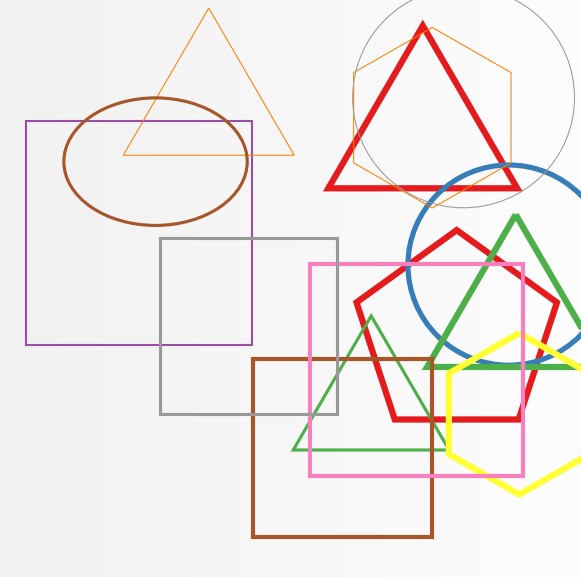[{"shape": "pentagon", "thickness": 3, "radius": 0.91, "center": [0.786, 0.419]}, {"shape": "triangle", "thickness": 3, "radius": 0.94, "center": [0.727, 0.767]}, {"shape": "circle", "thickness": 2.5, "radius": 0.87, "center": [0.875, 0.54]}, {"shape": "triangle", "thickness": 1.5, "radius": 0.77, "center": [0.639, 0.297]}, {"shape": "triangle", "thickness": 3, "radius": 0.88, "center": [0.887, 0.452]}, {"shape": "square", "thickness": 1, "radius": 0.97, "center": [0.239, 0.596]}, {"shape": "triangle", "thickness": 0.5, "radius": 0.85, "center": [0.359, 0.815]}, {"shape": "hexagon", "thickness": 0.5, "radius": 0.78, "center": [0.744, 0.795]}, {"shape": "hexagon", "thickness": 3, "radius": 0.7, "center": [0.893, 0.283]}, {"shape": "square", "thickness": 2, "radius": 0.77, "center": [0.589, 0.223]}, {"shape": "oval", "thickness": 1.5, "radius": 0.79, "center": [0.268, 0.719]}, {"shape": "square", "thickness": 2, "radius": 0.92, "center": [0.716, 0.358]}, {"shape": "circle", "thickness": 0.5, "radius": 0.95, "center": [0.798, 0.83]}, {"shape": "square", "thickness": 1.5, "radius": 0.76, "center": [0.427, 0.434]}]